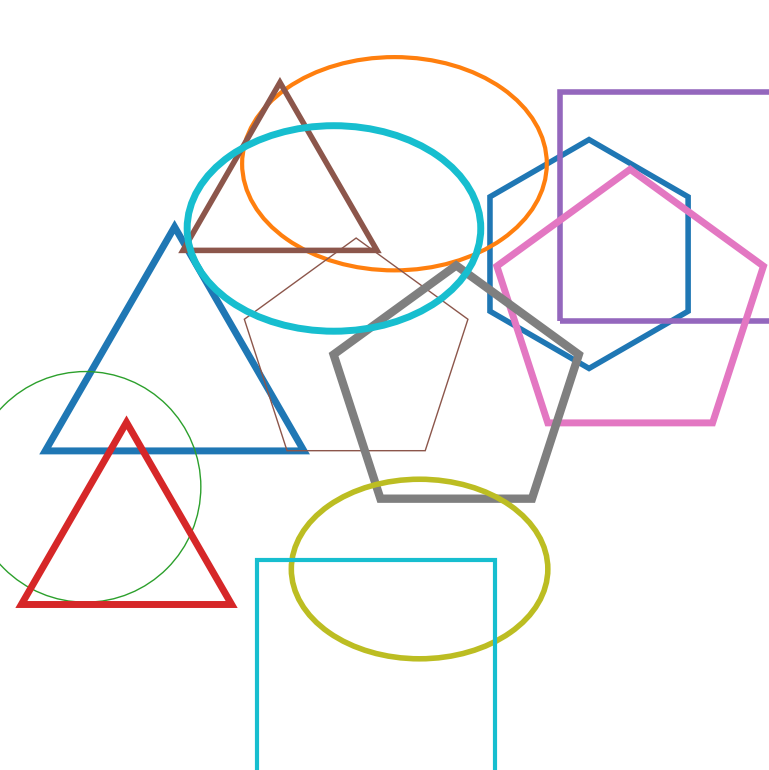[{"shape": "triangle", "thickness": 2.5, "radius": 0.97, "center": [0.227, 0.511]}, {"shape": "hexagon", "thickness": 2, "radius": 0.74, "center": [0.765, 0.67]}, {"shape": "oval", "thickness": 1.5, "radius": 0.99, "center": [0.512, 0.787]}, {"shape": "circle", "thickness": 0.5, "radius": 0.75, "center": [0.111, 0.368]}, {"shape": "triangle", "thickness": 2.5, "radius": 0.79, "center": [0.164, 0.294]}, {"shape": "square", "thickness": 2, "radius": 0.74, "center": [0.877, 0.731]}, {"shape": "triangle", "thickness": 2, "radius": 0.73, "center": [0.364, 0.748]}, {"shape": "pentagon", "thickness": 0.5, "radius": 0.76, "center": [0.463, 0.538]}, {"shape": "pentagon", "thickness": 2.5, "radius": 0.91, "center": [0.818, 0.598]}, {"shape": "pentagon", "thickness": 3, "radius": 0.84, "center": [0.592, 0.488]}, {"shape": "oval", "thickness": 2, "radius": 0.83, "center": [0.545, 0.261]}, {"shape": "oval", "thickness": 2.5, "radius": 0.95, "center": [0.434, 0.703]}, {"shape": "square", "thickness": 1.5, "radius": 0.77, "center": [0.489, 0.119]}]